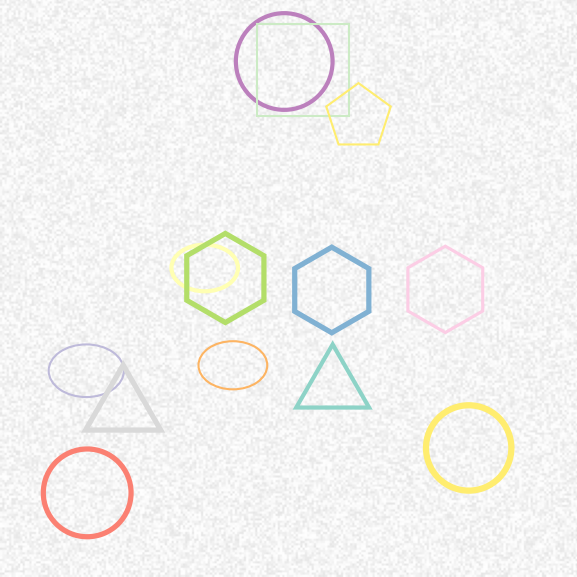[{"shape": "triangle", "thickness": 2, "radius": 0.36, "center": [0.576, 0.33]}, {"shape": "oval", "thickness": 2, "radius": 0.29, "center": [0.354, 0.535]}, {"shape": "oval", "thickness": 1, "radius": 0.33, "center": [0.149, 0.357]}, {"shape": "circle", "thickness": 2.5, "radius": 0.38, "center": [0.151, 0.146]}, {"shape": "hexagon", "thickness": 2.5, "radius": 0.37, "center": [0.575, 0.497]}, {"shape": "oval", "thickness": 1, "radius": 0.3, "center": [0.403, 0.367]}, {"shape": "hexagon", "thickness": 2.5, "radius": 0.39, "center": [0.39, 0.518]}, {"shape": "hexagon", "thickness": 1.5, "radius": 0.37, "center": [0.771, 0.498]}, {"shape": "triangle", "thickness": 2.5, "radius": 0.38, "center": [0.213, 0.292]}, {"shape": "circle", "thickness": 2, "radius": 0.42, "center": [0.492, 0.893]}, {"shape": "square", "thickness": 1, "radius": 0.4, "center": [0.525, 0.878]}, {"shape": "pentagon", "thickness": 1, "radius": 0.29, "center": [0.621, 0.797]}, {"shape": "circle", "thickness": 3, "radius": 0.37, "center": [0.812, 0.223]}]